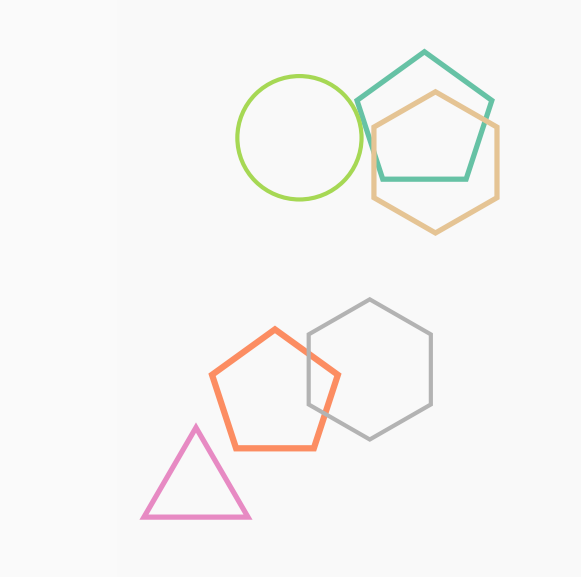[{"shape": "pentagon", "thickness": 2.5, "radius": 0.61, "center": [0.73, 0.788]}, {"shape": "pentagon", "thickness": 3, "radius": 0.57, "center": [0.473, 0.315]}, {"shape": "triangle", "thickness": 2.5, "radius": 0.52, "center": [0.337, 0.155]}, {"shape": "circle", "thickness": 2, "radius": 0.53, "center": [0.515, 0.761]}, {"shape": "hexagon", "thickness": 2.5, "radius": 0.61, "center": [0.749, 0.718]}, {"shape": "hexagon", "thickness": 2, "radius": 0.61, "center": [0.636, 0.359]}]